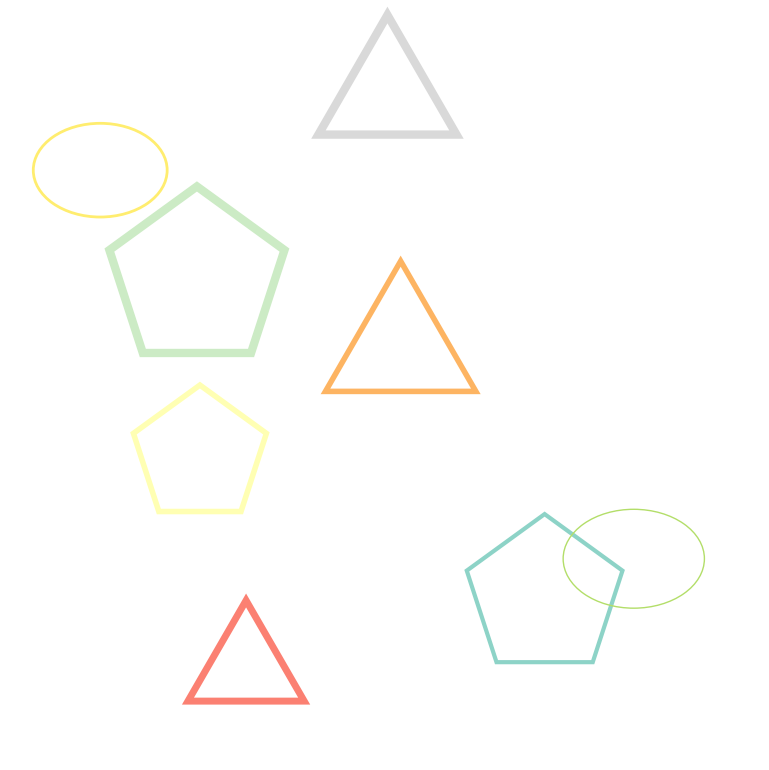[{"shape": "pentagon", "thickness": 1.5, "radius": 0.53, "center": [0.707, 0.226]}, {"shape": "pentagon", "thickness": 2, "radius": 0.45, "center": [0.26, 0.409]}, {"shape": "triangle", "thickness": 2.5, "radius": 0.44, "center": [0.32, 0.133]}, {"shape": "triangle", "thickness": 2, "radius": 0.56, "center": [0.52, 0.548]}, {"shape": "oval", "thickness": 0.5, "radius": 0.46, "center": [0.823, 0.274]}, {"shape": "triangle", "thickness": 3, "radius": 0.52, "center": [0.503, 0.877]}, {"shape": "pentagon", "thickness": 3, "radius": 0.6, "center": [0.256, 0.638]}, {"shape": "oval", "thickness": 1, "radius": 0.43, "center": [0.13, 0.779]}]